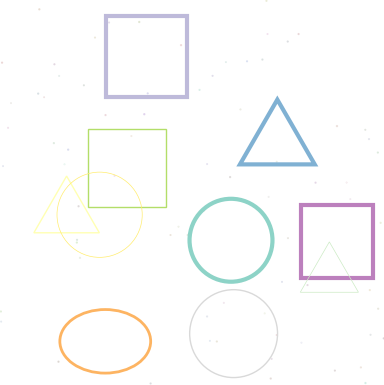[{"shape": "circle", "thickness": 3, "radius": 0.54, "center": [0.6, 0.376]}, {"shape": "triangle", "thickness": 1, "radius": 0.49, "center": [0.173, 0.444]}, {"shape": "square", "thickness": 3, "radius": 0.52, "center": [0.381, 0.853]}, {"shape": "triangle", "thickness": 3, "radius": 0.56, "center": [0.72, 0.629]}, {"shape": "oval", "thickness": 2, "radius": 0.59, "center": [0.273, 0.113]}, {"shape": "square", "thickness": 1, "radius": 0.51, "center": [0.329, 0.564]}, {"shape": "circle", "thickness": 1, "radius": 0.57, "center": [0.607, 0.133]}, {"shape": "square", "thickness": 3, "radius": 0.47, "center": [0.874, 0.373]}, {"shape": "triangle", "thickness": 0.5, "radius": 0.44, "center": [0.855, 0.285]}, {"shape": "circle", "thickness": 0.5, "radius": 0.55, "center": [0.259, 0.442]}]